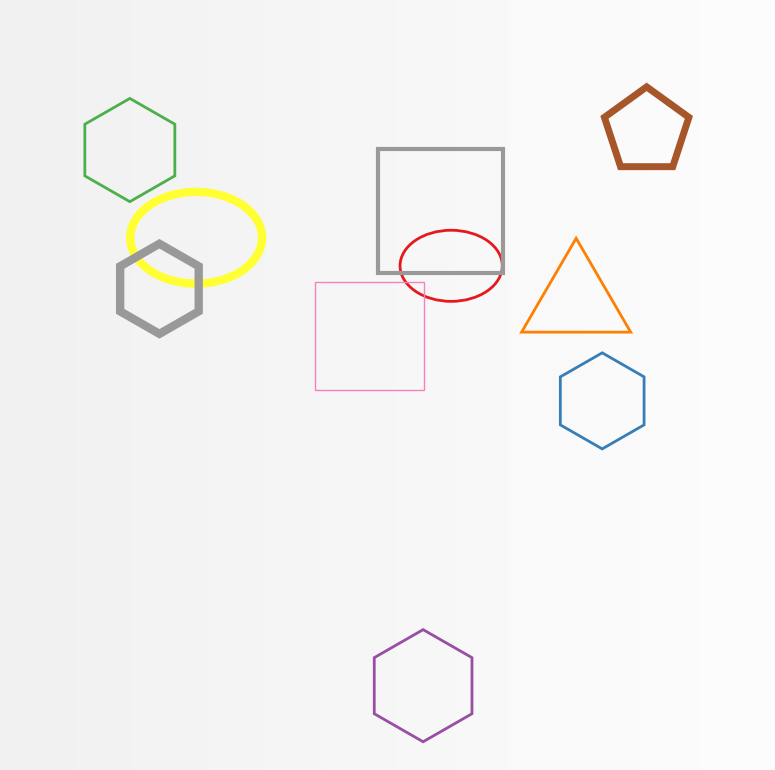[{"shape": "oval", "thickness": 1, "radius": 0.33, "center": [0.582, 0.655]}, {"shape": "hexagon", "thickness": 1, "radius": 0.31, "center": [0.777, 0.479]}, {"shape": "hexagon", "thickness": 1, "radius": 0.34, "center": [0.168, 0.805]}, {"shape": "hexagon", "thickness": 1, "radius": 0.36, "center": [0.546, 0.109]}, {"shape": "triangle", "thickness": 1, "radius": 0.41, "center": [0.743, 0.609]}, {"shape": "oval", "thickness": 3, "radius": 0.43, "center": [0.253, 0.691]}, {"shape": "pentagon", "thickness": 2.5, "radius": 0.29, "center": [0.834, 0.83]}, {"shape": "square", "thickness": 0.5, "radius": 0.35, "center": [0.476, 0.564]}, {"shape": "square", "thickness": 1.5, "radius": 0.4, "center": [0.569, 0.726]}, {"shape": "hexagon", "thickness": 3, "radius": 0.29, "center": [0.206, 0.625]}]